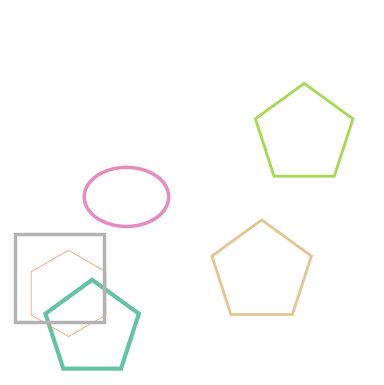[{"shape": "pentagon", "thickness": 3, "radius": 0.64, "center": [0.239, 0.146]}, {"shape": "hexagon", "thickness": 0.5, "radius": 0.56, "center": [0.178, 0.238]}, {"shape": "oval", "thickness": 2.5, "radius": 0.55, "center": [0.328, 0.489]}, {"shape": "pentagon", "thickness": 2, "radius": 0.67, "center": [0.79, 0.65]}, {"shape": "pentagon", "thickness": 2, "radius": 0.68, "center": [0.68, 0.293]}, {"shape": "square", "thickness": 2.5, "radius": 0.57, "center": [0.155, 0.278]}]